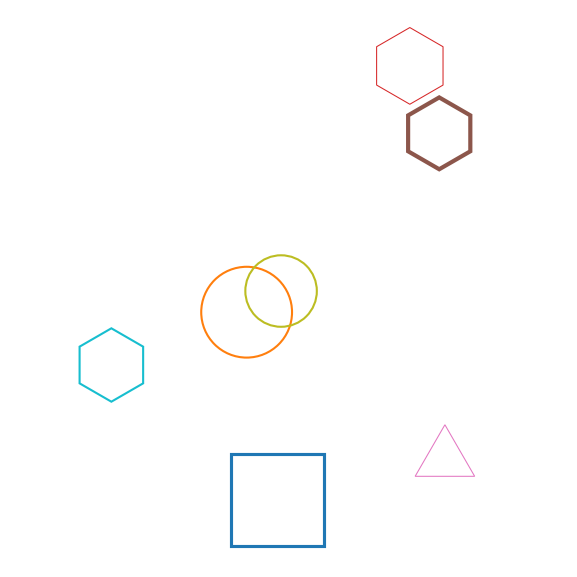[{"shape": "square", "thickness": 1.5, "radius": 0.4, "center": [0.481, 0.134]}, {"shape": "circle", "thickness": 1, "radius": 0.39, "center": [0.427, 0.459]}, {"shape": "hexagon", "thickness": 0.5, "radius": 0.33, "center": [0.71, 0.885]}, {"shape": "hexagon", "thickness": 2, "radius": 0.31, "center": [0.761, 0.768]}, {"shape": "triangle", "thickness": 0.5, "radius": 0.3, "center": [0.77, 0.204]}, {"shape": "circle", "thickness": 1, "radius": 0.31, "center": [0.487, 0.495]}, {"shape": "hexagon", "thickness": 1, "radius": 0.32, "center": [0.193, 0.367]}]